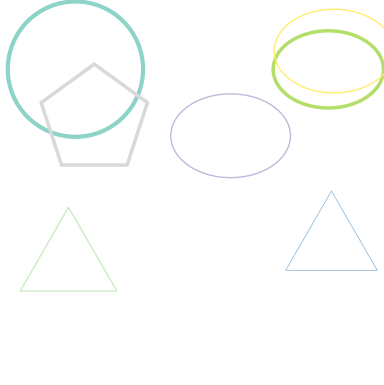[{"shape": "circle", "thickness": 3, "radius": 0.88, "center": [0.196, 0.82]}, {"shape": "oval", "thickness": 1, "radius": 0.78, "center": [0.599, 0.647]}, {"shape": "triangle", "thickness": 0.5, "radius": 0.69, "center": [0.861, 0.367]}, {"shape": "oval", "thickness": 2.5, "radius": 0.72, "center": [0.853, 0.82]}, {"shape": "pentagon", "thickness": 2.5, "radius": 0.72, "center": [0.245, 0.689]}, {"shape": "triangle", "thickness": 1, "radius": 0.73, "center": [0.178, 0.317]}, {"shape": "oval", "thickness": 1, "radius": 0.78, "center": [0.867, 0.867]}]